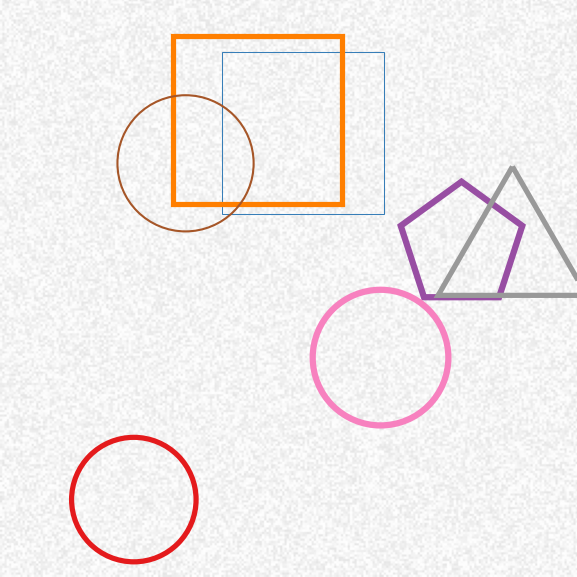[{"shape": "circle", "thickness": 2.5, "radius": 0.54, "center": [0.232, 0.134]}, {"shape": "square", "thickness": 0.5, "radius": 0.7, "center": [0.525, 0.769]}, {"shape": "pentagon", "thickness": 3, "radius": 0.55, "center": [0.799, 0.574]}, {"shape": "square", "thickness": 2.5, "radius": 0.73, "center": [0.446, 0.792]}, {"shape": "circle", "thickness": 1, "radius": 0.59, "center": [0.321, 0.716]}, {"shape": "circle", "thickness": 3, "radius": 0.59, "center": [0.659, 0.38]}, {"shape": "triangle", "thickness": 2.5, "radius": 0.74, "center": [0.887, 0.562]}]